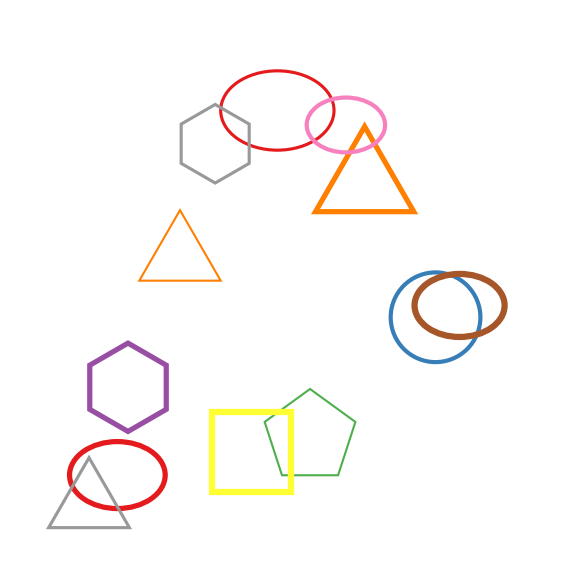[{"shape": "oval", "thickness": 2.5, "radius": 0.41, "center": [0.203, 0.177]}, {"shape": "oval", "thickness": 1.5, "radius": 0.49, "center": [0.48, 0.808]}, {"shape": "circle", "thickness": 2, "radius": 0.39, "center": [0.754, 0.45]}, {"shape": "pentagon", "thickness": 1, "radius": 0.41, "center": [0.537, 0.243]}, {"shape": "hexagon", "thickness": 2.5, "radius": 0.38, "center": [0.222, 0.329]}, {"shape": "triangle", "thickness": 1, "radius": 0.41, "center": [0.312, 0.554]}, {"shape": "triangle", "thickness": 2.5, "radius": 0.49, "center": [0.631, 0.682]}, {"shape": "square", "thickness": 3, "radius": 0.34, "center": [0.435, 0.217]}, {"shape": "oval", "thickness": 3, "radius": 0.39, "center": [0.796, 0.47]}, {"shape": "oval", "thickness": 2, "radius": 0.34, "center": [0.599, 0.783]}, {"shape": "hexagon", "thickness": 1.5, "radius": 0.34, "center": [0.373, 0.75]}, {"shape": "triangle", "thickness": 1.5, "radius": 0.4, "center": [0.154, 0.126]}]